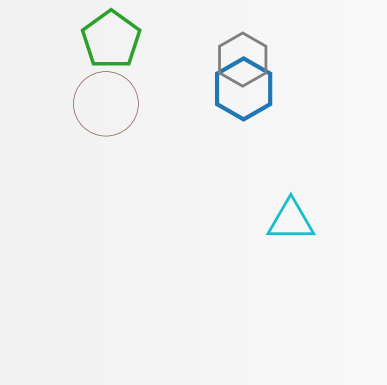[{"shape": "hexagon", "thickness": 3, "radius": 0.4, "center": [0.629, 0.769]}, {"shape": "pentagon", "thickness": 2.5, "radius": 0.39, "center": [0.287, 0.897]}, {"shape": "circle", "thickness": 0.5, "radius": 0.42, "center": [0.273, 0.73]}, {"shape": "hexagon", "thickness": 2, "radius": 0.35, "center": [0.626, 0.845]}, {"shape": "triangle", "thickness": 2, "radius": 0.34, "center": [0.751, 0.427]}]